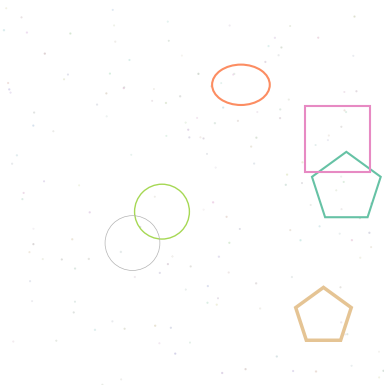[{"shape": "pentagon", "thickness": 1.5, "radius": 0.47, "center": [0.9, 0.512]}, {"shape": "oval", "thickness": 1.5, "radius": 0.37, "center": [0.626, 0.78]}, {"shape": "square", "thickness": 1.5, "radius": 0.43, "center": [0.876, 0.639]}, {"shape": "circle", "thickness": 1, "radius": 0.36, "center": [0.421, 0.45]}, {"shape": "pentagon", "thickness": 2.5, "radius": 0.38, "center": [0.84, 0.178]}, {"shape": "circle", "thickness": 0.5, "radius": 0.36, "center": [0.344, 0.369]}]